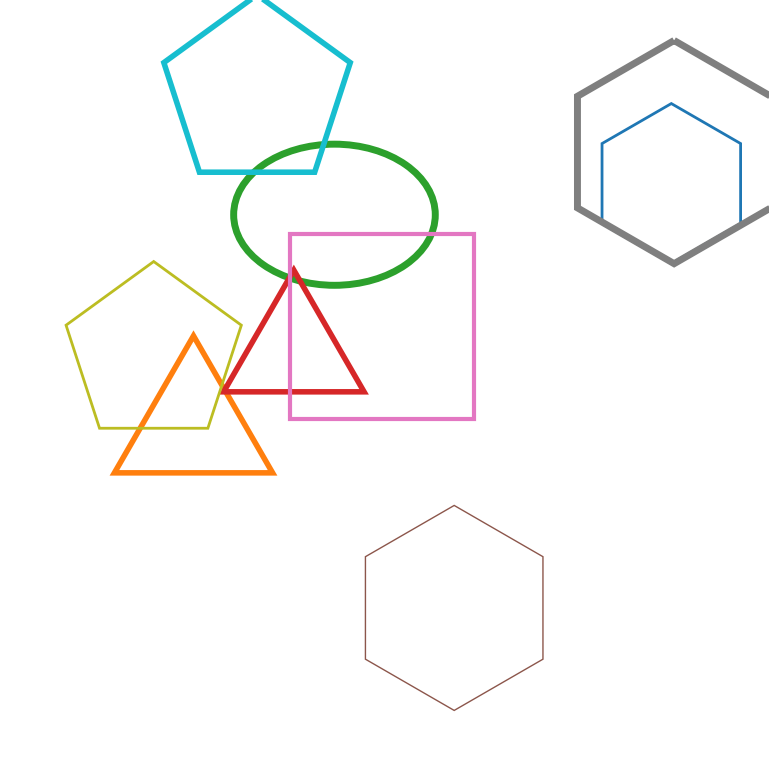[{"shape": "hexagon", "thickness": 1, "radius": 0.52, "center": [0.872, 0.762]}, {"shape": "triangle", "thickness": 2, "radius": 0.59, "center": [0.251, 0.445]}, {"shape": "oval", "thickness": 2.5, "radius": 0.65, "center": [0.434, 0.721]}, {"shape": "triangle", "thickness": 2, "radius": 0.53, "center": [0.382, 0.544]}, {"shape": "hexagon", "thickness": 0.5, "radius": 0.67, "center": [0.59, 0.21]}, {"shape": "square", "thickness": 1.5, "radius": 0.6, "center": [0.496, 0.576]}, {"shape": "hexagon", "thickness": 2.5, "radius": 0.72, "center": [0.875, 0.803]}, {"shape": "pentagon", "thickness": 1, "radius": 0.6, "center": [0.2, 0.541]}, {"shape": "pentagon", "thickness": 2, "radius": 0.64, "center": [0.334, 0.879]}]